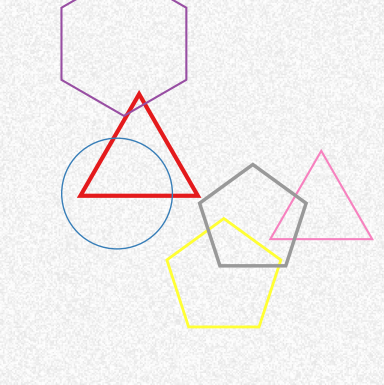[{"shape": "triangle", "thickness": 3, "radius": 0.88, "center": [0.361, 0.58]}, {"shape": "circle", "thickness": 1, "radius": 0.72, "center": [0.304, 0.497]}, {"shape": "hexagon", "thickness": 1.5, "radius": 0.94, "center": [0.322, 0.886]}, {"shape": "pentagon", "thickness": 2, "radius": 0.78, "center": [0.581, 0.277]}, {"shape": "triangle", "thickness": 1.5, "radius": 0.76, "center": [0.834, 0.455]}, {"shape": "pentagon", "thickness": 2.5, "radius": 0.73, "center": [0.657, 0.427]}]